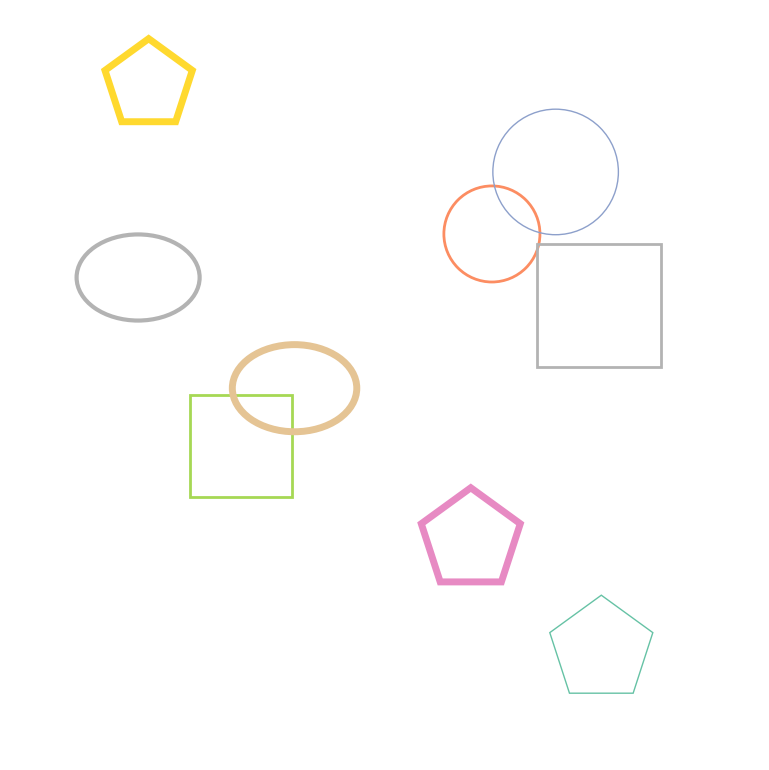[{"shape": "pentagon", "thickness": 0.5, "radius": 0.35, "center": [0.781, 0.157]}, {"shape": "circle", "thickness": 1, "radius": 0.31, "center": [0.639, 0.696]}, {"shape": "circle", "thickness": 0.5, "radius": 0.41, "center": [0.722, 0.777]}, {"shape": "pentagon", "thickness": 2.5, "radius": 0.34, "center": [0.611, 0.299]}, {"shape": "square", "thickness": 1, "radius": 0.33, "center": [0.314, 0.42]}, {"shape": "pentagon", "thickness": 2.5, "radius": 0.3, "center": [0.193, 0.89]}, {"shape": "oval", "thickness": 2.5, "radius": 0.4, "center": [0.383, 0.496]}, {"shape": "oval", "thickness": 1.5, "radius": 0.4, "center": [0.179, 0.64]}, {"shape": "square", "thickness": 1, "radius": 0.4, "center": [0.778, 0.603]}]